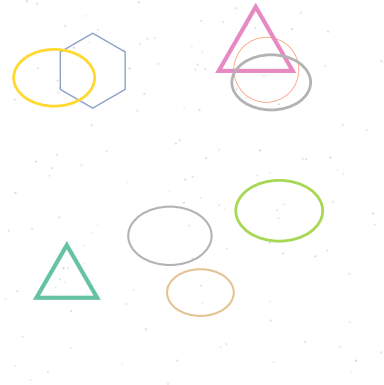[{"shape": "triangle", "thickness": 3, "radius": 0.46, "center": [0.173, 0.272]}, {"shape": "circle", "thickness": 0.5, "radius": 0.42, "center": [0.692, 0.819]}, {"shape": "hexagon", "thickness": 1, "radius": 0.49, "center": [0.241, 0.816]}, {"shape": "triangle", "thickness": 3, "radius": 0.55, "center": [0.664, 0.871]}, {"shape": "oval", "thickness": 2, "radius": 0.56, "center": [0.725, 0.453]}, {"shape": "oval", "thickness": 2, "radius": 0.53, "center": [0.141, 0.798]}, {"shape": "oval", "thickness": 1.5, "radius": 0.43, "center": [0.52, 0.24]}, {"shape": "oval", "thickness": 1.5, "radius": 0.54, "center": [0.441, 0.387]}, {"shape": "oval", "thickness": 2, "radius": 0.51, "center": [0.705, 0.786]}]